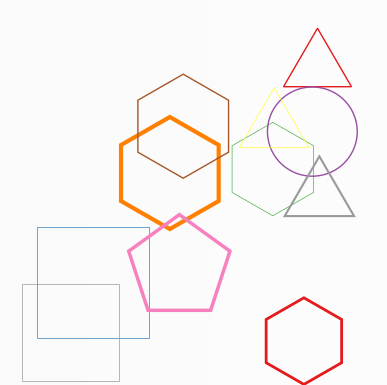[{"shape": "triangle", "thickness": 1, "radius": 0.51, "center": [0.819, 0.825]}, {"shape": "hexagon", "thickness": 2, "radius": 0.56, "center": [0.784, 0.114]}, {"shape": "square", "thickness": 0.5, "radius": 0.72, "center": [0.241, 0.266]}, {"shape": "hexagon", "thickness": 0.5, "radius": 0.61, "center": [0.704, 0.561]}, {"shape": "circle", "thickness": 1, "radius": 0.58, "center": [0.806, 0.658]}, {"shape": "hexagon", "thickness": 3, "radius": 0.73, "center": [0.438, 0.551]}, {"shape": "triangle", "thickness": 0.5, "radius": 0.52, "center": [0.708, 0.668]}, {"shape": "hexagon", "thickness": 1, "radius": 0.68, "center": [0.473, 0.672]}, {"shape": "pentagon", "thickness": 2.5, "radius": 0.69, "center": [0.463, 0.305]}, {"shape": "triangle", "thickness": 1.5, "radius": 0.52, "center": [0.824, 0.49]}, {"shape": "square", "thickness": 0.5, "radius": 0.63, "center": [0.182, 0.136]}]